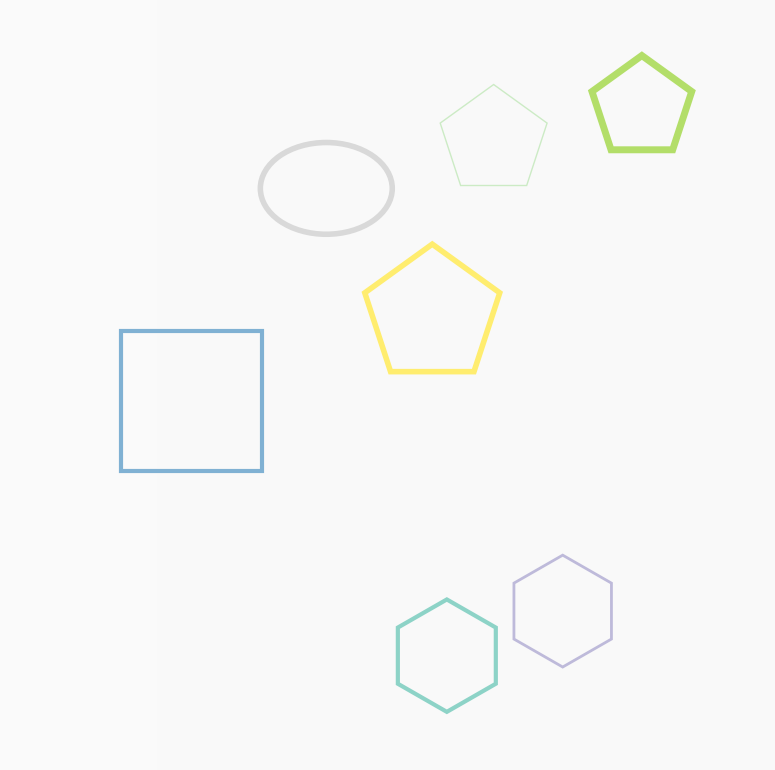[{"shape": "hexagon", "thickness": 1.5, "radius": 0.36, "center": [0.577, 0.149]}, {"shape": "hexagon", "thickness": 1, "radius": 0.36, "center": [0.726, 0.206]}, {"shape": "square", "thickness": 1.5, "radius": 0.45, "center": [0.247, 0.479]}, {"shape": "pentagon", "thickness": 2.5, "radius": 0.34, "center": [0.828, 0.86]}, {"shape": "oval", "thickness": 2, "radius": 0.43, "center": [0.421, 0.755]}, {"shape": "pentagon", "thickness": 0.5, "radius": 0.36, "center": [0.637, 0.818]}, {"shape": "pentagon", "thickness": 2, "radius": 0.46, "center": [0.558, 0.591]}]